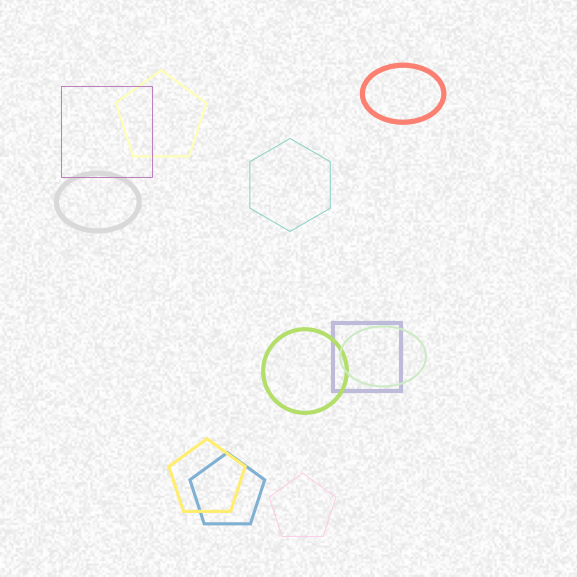[{"shape": "hexagon", "thickness": 0.5, "radius": 0.4, "center": [0.502, 0.679]}, {"shape": "pentagon", "thickness": 1, "radius": 0.41, "center": [0.279, 0.795]}, {"shape": "square", "thickness": 2, "radius": 0.3, "center": [0.636, 0.381]}, {"shape": "oval", "thickness": 2.5, "radius": 0.35, "center": [0.698, 0.837]}, {"shape": "pentagon", "thickness": 1.5, "radius": 0.34, "center": [0.394, 0.147]}, {"shape": "circle", "thickness": 2, "radius": 0.36, "center": [0.528, 0.357]}, {"shape": "pentagon", "thickness": 0.5, "radius": 0.3, "center": [0.524, 0.119]}, {"shape": "oval", "thickness": 2.5, "radius": 0.36, "center": [0.169, 0.649]}, {"shape": "square", "thickness": 0.5, "radius": 0.39, "center": [0.184, 0.771]}, {"shape": "oval", "thickness": 1, "radius": 0.37, "center": [0.663, 0.382]}, {"shape": "pentagon", "thickness": 1.5, "radius": 0.35, "center": [0.358, 0.17]}]